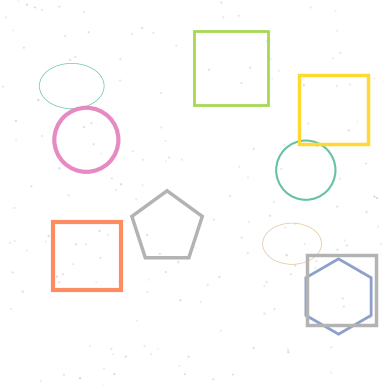[{"shape": "oval", "thickness": 0.5, "radius": 0.42, "center": [0.186, 0.777]}, {"shape": "circle", "thickness": 1.5, "radius": 0.38, "center": [0.794, 0.558]}, {"shape": "square", "thickness": 3, "radius": 0.44, "center": [0.225, 0.335]}, {"shape": "hexagon", "thickness": 2, "radius": 0.49, "center": [0.879, 0.23]}, {"shape": "circle", "thickness": 3, "radius": 0.42, "center": [0.224, 0.637]}, {"shape": "square", "thickness": 2, "radius": 0.48, "center": [0.601, 0.824]}, {"shape": "square", "thickness": 2.5, "radius": 0.44, "center": [0.866, 0.716]}, {"shape": "oval", "thickness": 0.5, "radius": 0.38, "center": [0.759, 0.367]}, {"shape": "square", "thickness": 2.5, "radius": 0.45, "center": [0.887, 0.248]}, {"shape": "pentagon", "thickness": 2.5, "radius": 0.48, "center": [0.434, 0.408]}]